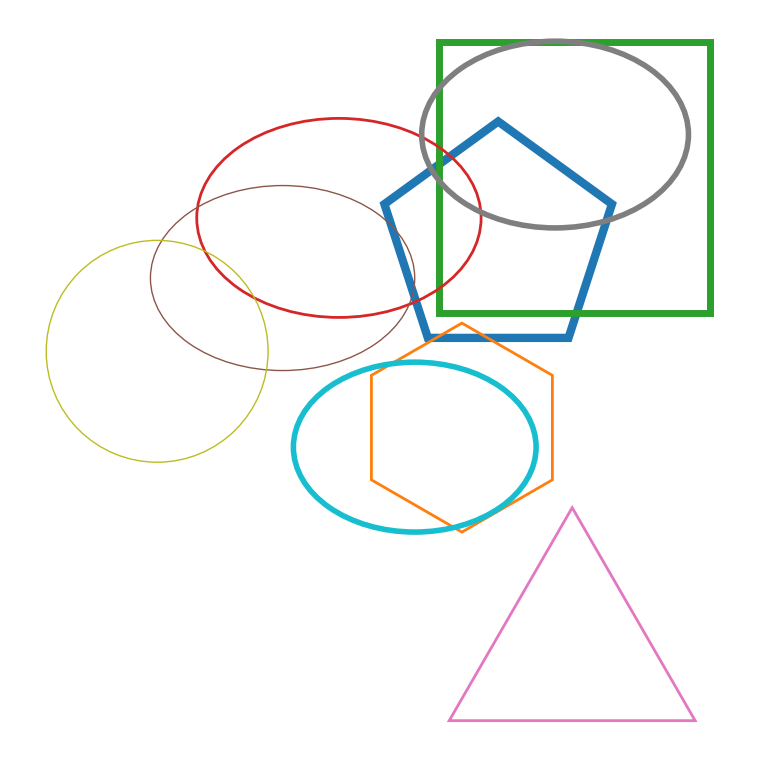[{"shape": "pentagon", "thickness": 3, "radius": 0.78, "center": [0.647, 0.687]}, {"shape": "hexagon", "thickness": 1, "radius": 0.68, "center": [0.6, 0.445]}, {"shape": "square", "thickness": 2.5, "radius": 0.88, "center": [0.746, 0.769]}, {"shape": "oval", "thickness": 1, "radius": 0.92, "center": [0.44, 0.717]}, {"shape": "oval", "thickness": 0.5, "radius": 0.86, "center": [0.367, 0.639]}, {"shape": "triangle", "thickness": 1, "radius": 0.92, "center": [0.743, 0.156]}, {"shape": "oval", "thickness": 2, "radius": 0.87, "center": [0.721, 0.825]}, {"shape": "circle", "thickness": 0.5, "radius": 0.72, "center": [0.204, 0.544]}, {"shape": "oval", "thickness": 2, "radius": 0.79, "center": [0.539, 0.419]}]